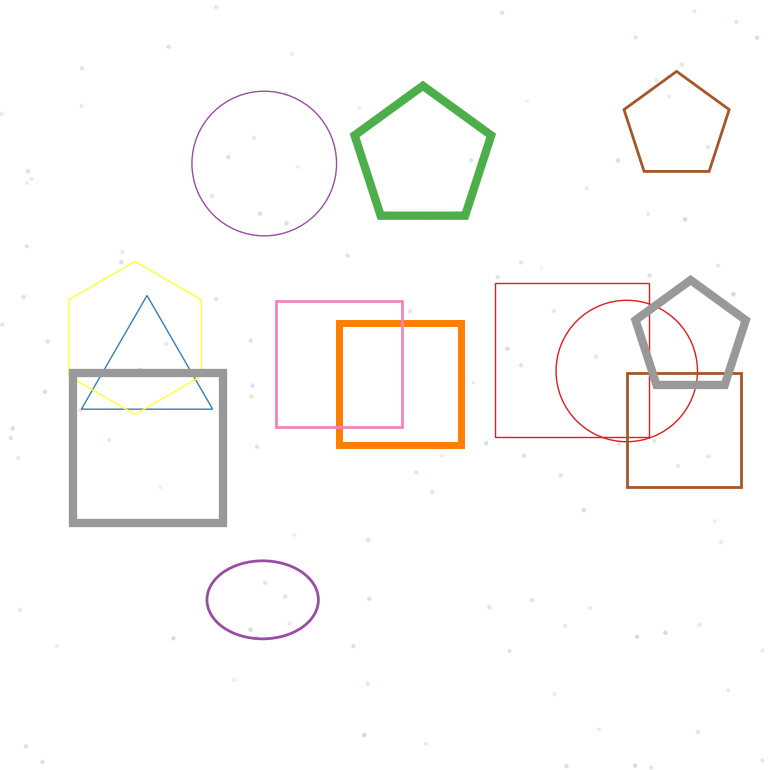[{"shape": "square", "thickness": 0.5, "radius": 0.5, "center": [0.743, 0.532]}, {"shape": "circle", "thickness": 0.5, "radius": 0.46, "center": [0.814, 0.518]}, {"shape": "triangle", "thickness": 0.5, "radius": 0.49, "center": [0.191, 0.518]}, {"shape": "pentagon", "thickness": 3, "radius": 0.47, "center": [0.549, 0.795]}, {"shape": "circle", "thickness": 0.5, "radius": 0.47, "center": [0.343, 0.788]}, {"shape": "oval", "thickness": 1, "radius": 0.36, "center": [0.341, 0.221]}, {"shape": "square", "thickness": 2.5, "radius": 0.4, "center": [0.52, 0.502]}, {"shape": "hexagon", "thickness": 0.5, "radius": 0.5, "center": [0.175, 0.561]}, {"shape": "pentagon", "thickness": 1, "radius": 0.36, "center": [0.879, 0.835]}, {"shape": "square", "thickness": 1, "radius": 0.37, "center": [0.888, 0.442]}, {"shape": "square", "thickness": 1, "radius": 0.41, "center": [0.44, 0.527]}, {"shape": "square", "thickness": 3, "radius": 0.49, "center": [0.192, 0.418]}, {"shape": "pentagon", "thickness": 3, "radius": 0.38, "center": [0.897, 0.561]}]